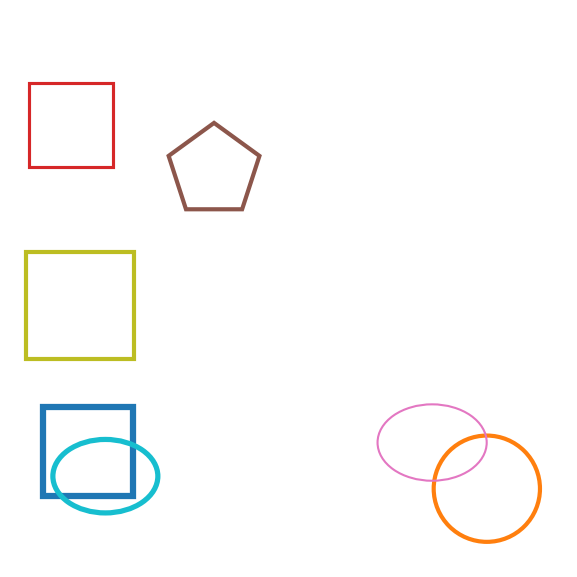[{"shape": "square", "thickness": 3, "radius": 0.39, "center": [0.152, 0.217]}, {"shape": "circle", "thickness": 2, "radius": 0.46, "center": [0.843, 0.153]}, {"shape": "square", "thickness": 1.5, "radius": 0.36, "center": [0.123, 0.783]}, {"shape": "pentagon", "thickness": 2, "radius": 0.41, "center": [0.371, 0.704]}, {"shape": "oval", "thickness": 1, "radius": 0.47, "center": [0.748, 0.233]}, {"shape": "square", "thickness": 2, "radius": 0.46, "center": [0.139, 0.471]}, {"shape": "oval", "thickness": 2.5, "radius": 0.45, "center": [0.182, 0.175]}]